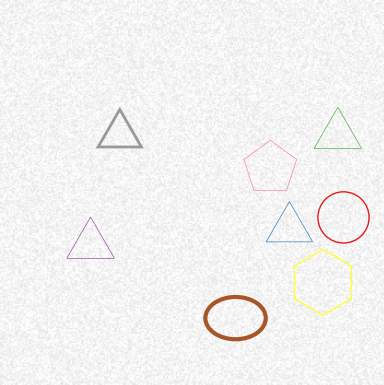[{"shape": "circle", "thickness": 1, "radius": 0.33, "center": [0.892, 0.435]}, {"shape": "triangle", "thickness": 0.5, "radius": 0.35, "center": [0.752, 0.407]}, {"shape": "triangle", "thickness": 0.5, "radius": 0.36, "center": [0.878, 0.65]}, {"shape": "triangle", "thickness": 0.5, "radius": 0.36, "center": [0.235, 0.365]}, {"shape": "hexagon", "thickness": 1, "radius": 0.43, "center": [0.839, 0.267]}, {"shape": "oval", "thickness": 3, "radius": 0.39, "center": [0.612, 0.174]}, {"shape": "pentagon", "thickness": 0.5, "radius": 0.36, "center": [0.702, 0.564]}, {"shape": "triangle", "thickness": 2, "radius": 0.32, "center": [0.311, 0.651]}]